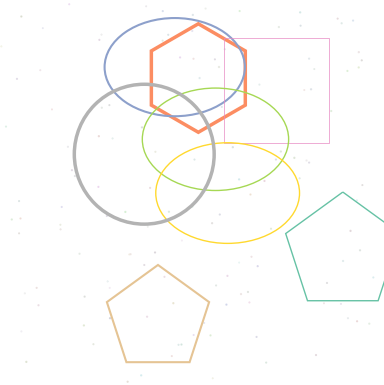[{"shape": "pentagon", "thickness": 1, "radius": 0.78, "center": [0.89, 0.345]}, {"shape": "hexagon", "thickness": 2.5, "radius": 0.7, "center": [0.515, 0.797]}, {"shape": "oval", "thickness": 1.5, "radius": 0.91, "center": [0.454, 0.826]}, {"shape": "square", "thickness": 0.5, "radius": 0.68, "center": [0.717, 0.764]}, {"shape": "oval", "thickness": 1, "radius": 0.95, "center": [0.56, 0.638]}, {"shape": "oval", "thickness": 1, "radius": 0.93, "center": [0.591, 0.499]}, {"shape": "pentagon", "thickness": 1.5, "radius": 0.7, "center": [0.41, 0.172]}, {"shape": "circle", "thickness": 2.5, "radius": 0.91, "center": [0.375, 0.599]}]